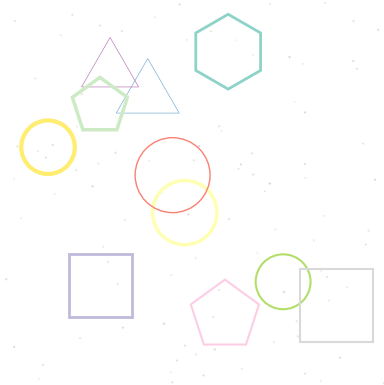[{"shape": "hexagon", "thickness": 2, "radius": 0.49, "center": [0.593, 0.866]}, {"shape": "circle", "thickness": 2.5, "radius": 0.42, "center": [0.48, 0.448]}, {"shape": "square", "thickness": 2, "radius": 0.41, "center": [0.262, 0.258]}, {"shape": "circle", "thickness": 1, "radius": 0.49, "center": [0.448, 0.545]}, {"shape": "triangle", "thickness": 0.5, "radius": 0.47, "center": [0.384, 0.753]}, {"shape": "circle", "thickness": 1.5, "radius": 0.36, "center": [0.735, 0.268]}, {"shape": "pentagon", "thickness": 1.5, "radius": 0.47, "center": [0.584, 0.18]}, {"shape": "square", "thickness": 1.5, "radius": 0.47, "center": [0.873, 0.208]}, {"shape": "triangle", "thickness": 0.5, "radius": 0.43, "center": [0.286, 0.817]}, {"shape": "pentagon", "thickness": 2.5, "radius": 0.38, "center": [0.259, 0.724]}, {"shape": "circle", "thickness": 3, "radius": 0.35, "center": [0.125, 0.618]}]